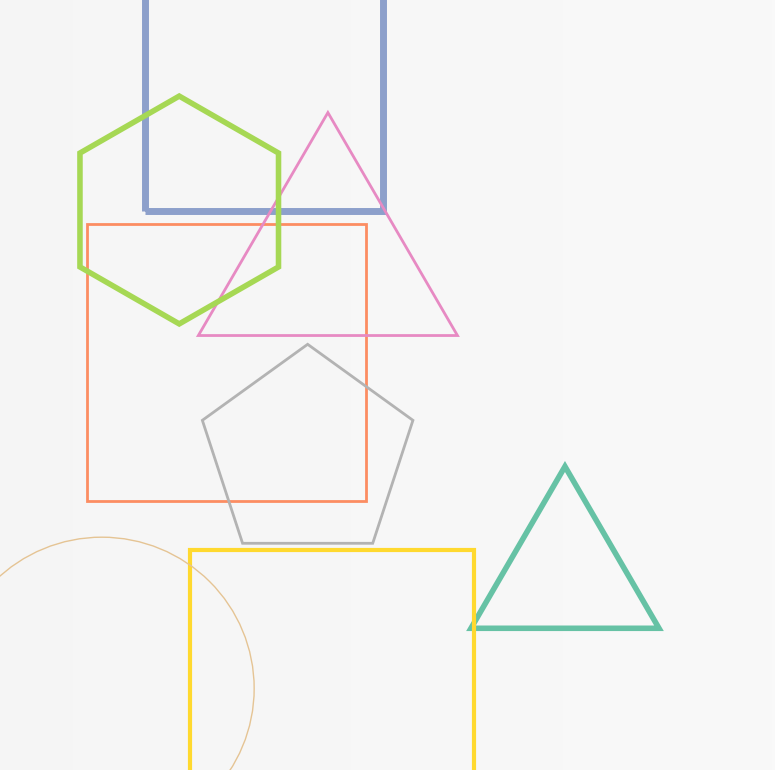[{"shape": "triangle", "thickness": 2, "radius": 0.7, "center": [0.729, 0.254]}, {"shape": "square", "thickness": 1, "radius": 0.9, "center": [0.292, 0.529]}, {"shape": "square", "thickness": 2.5, "radius": 0.77, "center": [0.34, 0.88]}, {"shape": "triangle", "thickness": 1, "radius": 0.97, "center": [0.423, 0.661]}, {"shape": "hexagon", "thickness": 2, "radius": 0.74, "center": [0.231, 0.727]}, {"shape": "square", "thickness": 1.5, "radius": 0.92, "center": [0.428, 0.102]}, {"shape": "circle", "thickness": 0.5, "radius": 0.98, "center": [0.131, 0.106]}, {"shape": "pentagon", "thickness": 1, "radius": 0.71, "center": [0.397, 0.41]}]